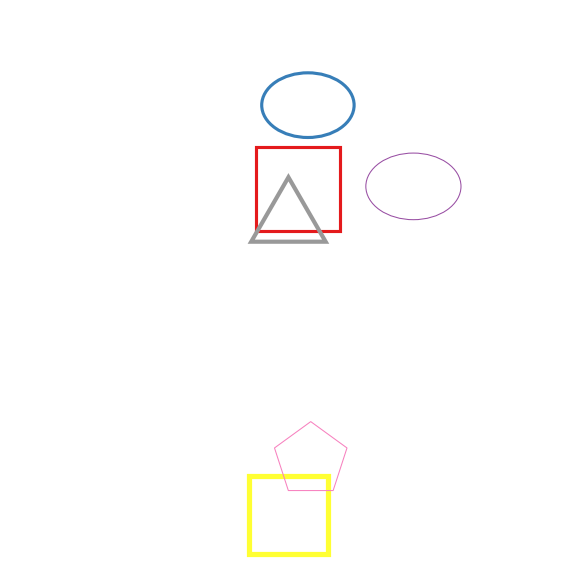[{"shape": "square", "thickness": 1.5, "radius": 0.36, "center": [0.516, 0.672]}, {"shape": "oval", "thickness": 1.5, "radius": 0.4, "center": [0.533, 0.817]}, {"shape": "oval", "thickness": 0.5, "radius": 0.41, "center": [0.716, 0.676]}, {"shape": "square", "thickness": 2.5, "radius": 0.34, "center": [0.5, 0.107]}, {"shape": "pentagon", "thickness": 0.5, "radius": 0.33, "center": [0.538, 0.203]}, {"shape": "triangle", "thickness": 2, "radius": 0.37, "center": [0.499, 0.618]}]